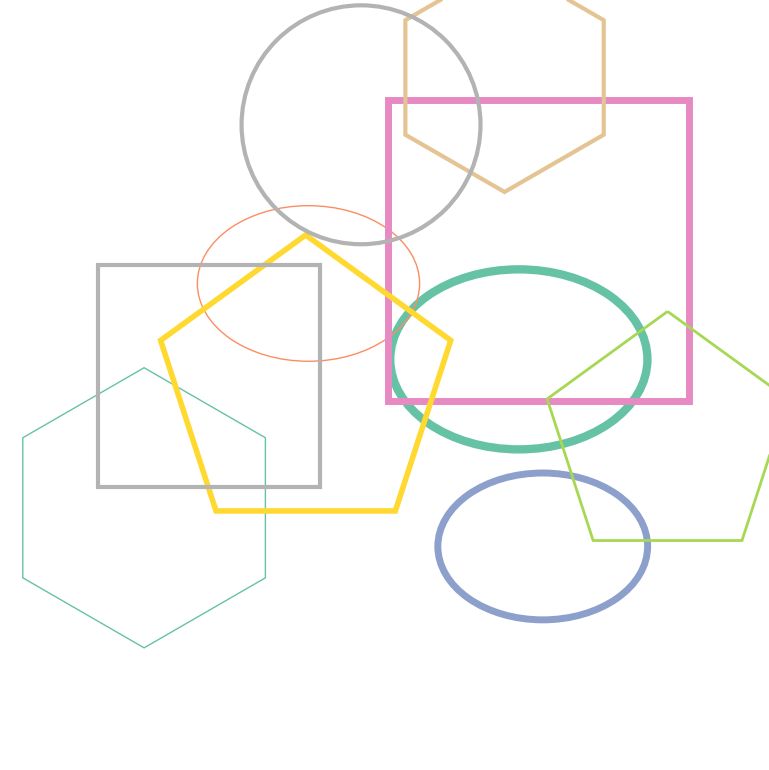[{"shape": "oval", "thickness": 3, "radius": 0.84, "center": [0.674, 0.533]}, {"shape": "hexagon", "thickness": 0.5, "radius": 0.91, "center": [0.187, 0.341]}, {"shape": "oval", "thickness": 0.5, "radius": 0.72, "center": [0.401, 0.632]}, {"shape": "oval", "thickness": 2.5, "radius": 0.68, "center": [0.705, 0.29]}, {"shape": "square", "thickness": 2.5, "radius": 0.98, "center": [0.7, 0.675]}, {"shape": "pentagon", "thickness": 1, "radius": 0.82, "center": [0.867, 0.431]}, {"shape": "pentagon", "thickness": 2, "radius": 0.99, "center": [0.397, 0.497]}, {"shape": "hexagon", "thickness": 1.5, "radius": 0.74, "center": [0.655, 0.899]}, {"shape": "circle", "thickness": 1.5, "radius": 0.78, "center": [0.469, 0.838]}, {"shape": "square", "thickness": 1.5, "radius": 0.72, "center": [0.271, 0.512]}]